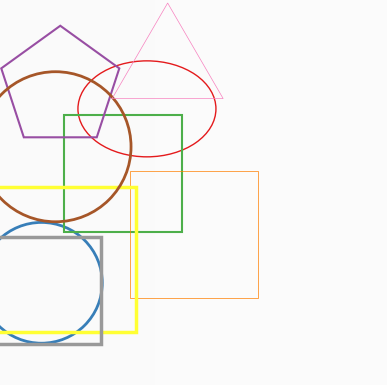[{"shape": "oval", "thickness": 1, "radius": 0.89, "center": [0.379, 0.717]}, {"shape": "circle", "thickness": 2, "radius": 0.78, "center": [0.107, 0.265]}, {"shape": "square", "thickness": 1.5, "radius": 0.76, "center": [0.318, 0.549]}, {"shape": "pentagon", "thickness": 1.5, "radius": 0.8, "center": [0.156, 0.773]}, {"shape": "square", "thickness": 0.5, "radius": 0.82, "center": [0.501, 0.391]}, {"shape": "square", "thickness": 2.5, "radius": 0.95, "center": [0.163, 0.326]}, {"shape": "circle", "thickness": 2, "radius": 0.97, "center": [0.143, 0.619]}, {"shape": "triangle", "thickness": 0.5, "radius": 0.83, "center": [0.433, 0.827]}, {"shape": "square", "thickness": 2.5, "radius": 0.69, "center": [0.121, 0.246]}]